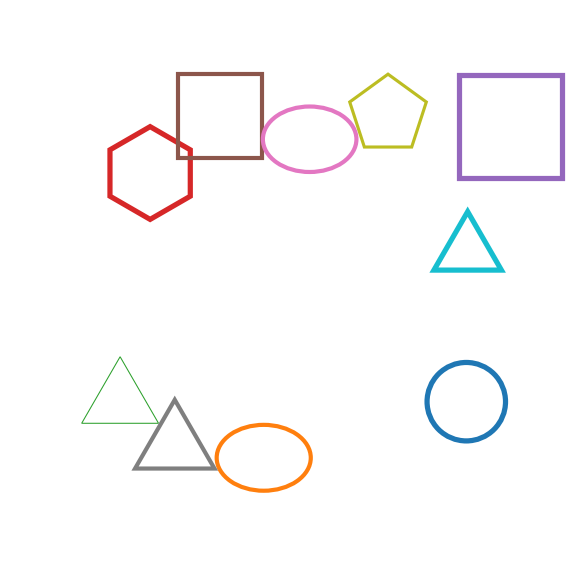[{"shape": "circle", "thickness": 2.5, "radius": 0.34, "center": [0.807, 0.304]}, {"shape": "oval", "thickness": 2, "radius": 0.41, "center": [0.457, 0.206]}, {"shape": "triangle", "thickness": 0.5, "radius": 0.38, "center": [0.208, 0.305]}, {"shape": "hexagon", "thickness": 2.5, "radius": 0.4, "center": [0.26, 0.7]}, {"shape": "square", "thickness": 2.5, "radius": 0.44, "center": [0.884, 0.78]}, {"shape": "square", "thickness": 2, "radius": 0.36, "center": [0.381, 0.797]}, {"shape": "oval", "thickness": 2, "radius": 0.4, "center": [0.536, 0.758]}, {"shape": "triangle", "thickness": 2, "radius": 0.4, "center": [0.303, 0.227]}, {"shape": "pentagon", "thickness": 1.5, "radius": 0.35, "center": [0.672, 0.801]}, {"shape": "triangle", "thickness": 2.5, "radius": 0.34, "center": [0.81, 0.565]}]